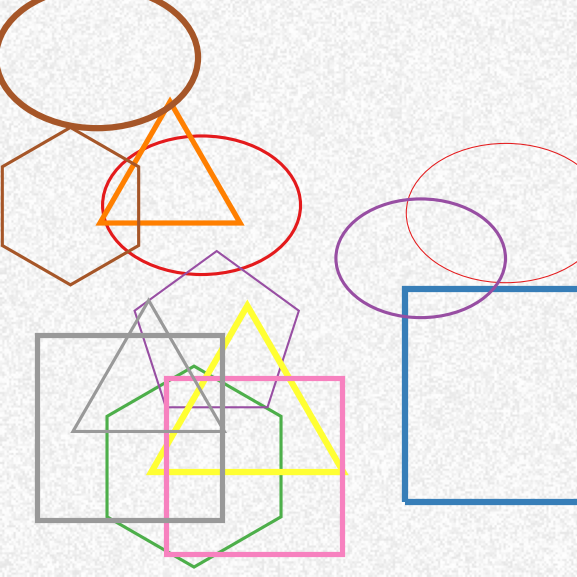[{"shape": "oval", "thickness": 0.5, "radius": 0.86, "center": [0.876, 0.63]}, {"shape": "oval", "thickness": 1.5, "radius": 0.86, "center": [0.349, 0.644]}, {"shape": "square", "thickness": 3, "radius": 0.93, "center": [0.886, 0.314]}, {"shape": "hexagon", "thickness": 1.5, "radius": 0.87, "center": [0.336, 0.191]}, {"shape": "oval", "thickness": 1.5, "radius": 0.73, "center": [0.728, 0.552]}, {"shape": "pentagon", "thickness": 1, "radius": 0.75, "center": [0.375, 0.415]}, {"shape": "triangle", "thickness": 2.5, "radius": 0.7, "center": [0.294, 0.683]}, {"shape": "triangle", "thickness": 3, "radius": 0.96, "center": [0.428, 0.278]}, {"shape": "hexagon", "thickness": 1.5, "radius": 0.68, "center": [0.122, 0.642]}, {"shape": "oval", "thickness": 3, "radius": 0.87, "center": [0.168, 0.9]}, {"shape": "square", "thickness": 2.5, "radius": 0.76, "center": [0.44, 0.193]}, {"shape": "square", "thickness": 2.5, "radius": 0.8, "center": [0.225, 0.259]}, {"shape": "triangle", "thickness": 1.5, "radius": 0.76, "center": [0.257, 0.328]}]